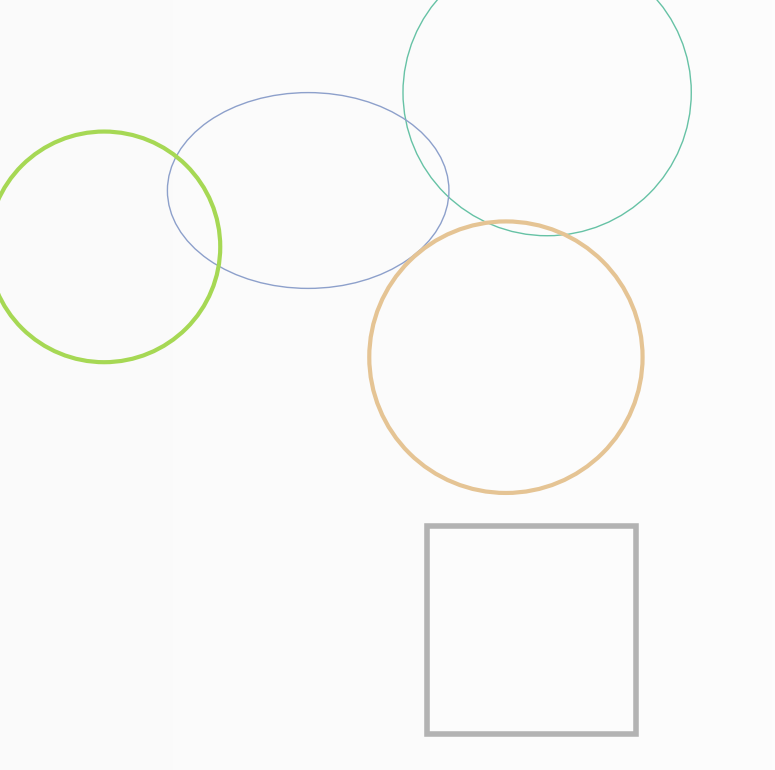[{"shape": "circle", "thickness": 0.5, "radius": 0.93, "center": [0.706, 0.88]}, {"shape": "oval", "thickness": 0.5, "radius": 0.91, "center": [0.398, 0.753]}, {"shape": "circle", "thickness": 1.5, "radius": 0.75, "center": [0.134, 0.679]}, {"shape": "circle", "thickness": 1.5, "radius": 0.88, "center": [0.653, 0.536]}, {"shape": "square", "thickness": 2, "radius": 0.68, "center": [0.686, 0.182]}]